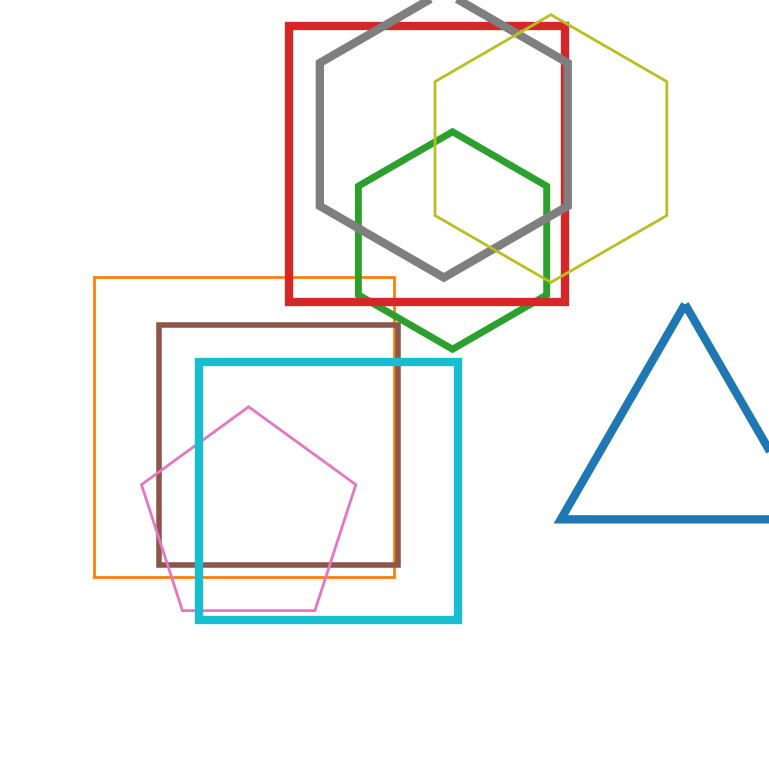[{"shape": "triangle", "thickness": 3, "radius": 0.93, "center": [0.89, 0.419]}, {"shape": "square", "thickness": 1, "radius": 0.97, "center": [0.317, 0.446]}, {"shape": "hexagon", "thickness": 2.5, "radius": 0.71, "center": [0.588, 0.688]}, {"shape": "square", "thickness": 3, "radius": 0.9, "center": [0.554, 0.787]}, {"shape": "square", "thickness": 2, "radius": 0.78, "center": [0.362, 0.422]}, {"shape": "pentagon", "thickness": 1, "radius": 0.73, "center": [0.323, 0.325]}, {"shape": "hexagon", "thickness": 3, "radius": 0.93, "center": [0.576, 0.825]}, {"shape": "hexagon", "thickness": 1, "radius": 0.87, "center": [0.715, 0.807]}, {"shape": "square", "thickness": 3, "radius": 0.84, "center": [0.427, 0.363]}]